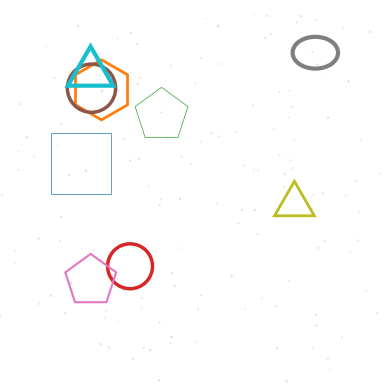[{"shape": "square", "thickness": 0.5, "radius": 0.39, "center": [0.211, 0.576]}, {"shape": "hexagon", "thickness": 2, "radius": 0.39, "center": [0.264, 0.767]}, {"shape": "pentagon", "thickness": 0.5, "radius": 0.36, "center": [0.42, 0.701]}, {"shape": "circle", "thickness": 2.5, "radius": 0.29, "center": [0.338, 0.308]}, {"shape": "circle", "thickness": 2.5, "radius": 0.31, "center": [0.238, 0.771]}, {"shape": "pentagon", "thickness": 1.5, "radius": 0.35, "center": [0.236, 0.271]}, {"shape": "oval", "thickness": 3, "radius": 0.29, "center": [0.819, 0.863]}, {"shape": "triangle", "thickness": 2, "radius": 0.3, "center": [0.765, 0.469]}, {"shape": "triangle", "thickness": 3, "radius": 0.34, "center": [0.235, 0.811]}]